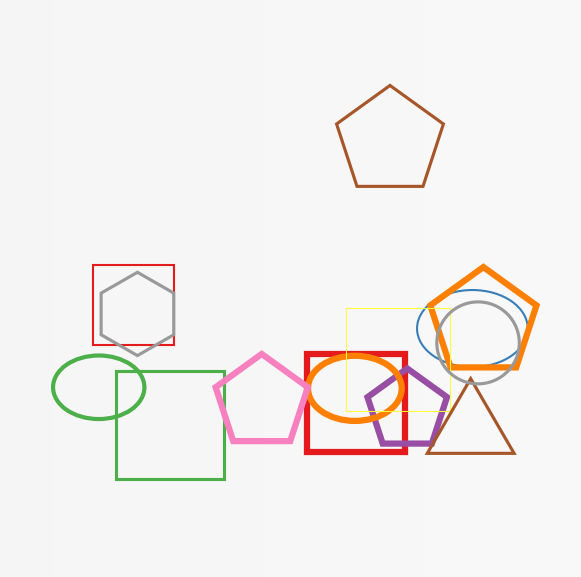[{"shape": "square", "thickness": 1, "radius": 0.35, "center": [0.23, 0.471]}, {"shape": "square", "thickness": 3, "radius": 0.42, "center": [0.613, 0.301]}, {"shape": "oval", "thickness": 1, "radius": 0.48, "center": [0.813, 0.43]}, {"shape": "oval", "thickness": 2, "radius": 0.39, "center": [0.17, 0.329]}, {"shape": "square", "thickness": 1.5, "radius": 0.47, "center": [0.293, 0.263]}, {"shape": "pentagon", "thickness": 3, "radius": 0.36, "center": [0.701, 0.289]}, {"shape": "pentagon", "thickness": 3, "radius": 0.48, "center": [0.832, 0.441]}, {"shape": "oval", "thickness": 3, "radius": 0.4, "center": [0.611, 0.327]}, {"shape": "square", "thickness": 0.5, "radius": 0.45, "center": [0.684, 0.377]}, {"shape": "pentagon", "thickness": 1.5, "radius": 0.48, "center": [0.671, 0.755]}, {"shape": "triangle", "thickness": 1.5, "radius": 0.43, "center": [0.81, 0.257]}, {"shape": "pentagon", "thickness": 3, "radius": 0.42, "center": [0.45, 0.303]}, {"shape": "circle", "thickness": 1.5, "radius": 0.35, "center": [0.822, 0.405]}, {"shape": "hexagon", "thickness": 1.5, "radius": 0.36, "center": [0.236, 0.456]}]